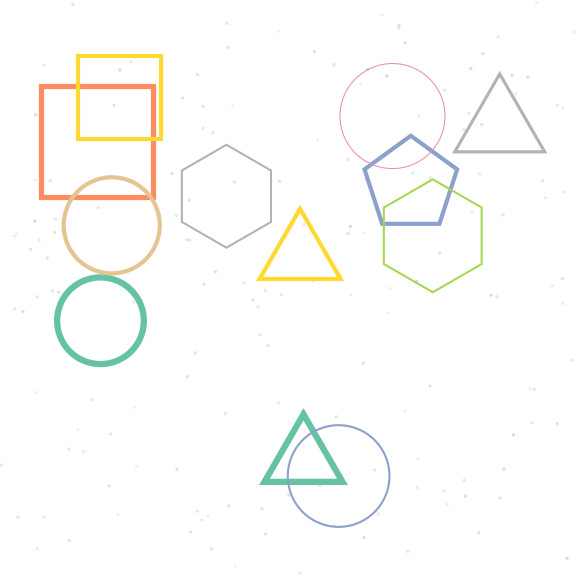[{"shape": "circle", "thickness": 3, "radius": 0.38, "center": [0.174, 0.444]}, {"shape": "triangle", "thickness": 3, "radius": 0.39, "center": [0.526, 0.204]}, {"shape": "square", "thickness": 2.5, "radius": 0.48, "center": [0.168, 0.754]}, {"shape": "circle", "thickness": 1, "radius": 0.44, "center": [0.586, 0.175]}, {"shape": "pentagon", "thickness": 2, "radius": 0.42, "center": [0.711, 0.68]}, {"shape": "circle", "thickness": 0.5, "radius": 0.45, "center": [0.68, 0.798]}, {"shape": "hexagon", "thickness": 1, "radius": 0.49, "center": [0.749, 0.591]}, {"shape": "square", "thickness": 2, "radius": 0.36, "center": [0.206, 0.831]}, {"shape": "triangle", "thickness": 2, "radius": 0.41, "center": [0.52, 0.557]}, {"shape": "circle", "thickness": 2, "radius": 0.42, "center": [0.194, 0.609]}, {"shape": "hexagon", "thickness": 1, "radius": 0.45, "center": [0.392, 0.659]}, {"shape": "triangle", "thickness": 1.5, "radius": 0.45, "center": [0.865, 0.781]}]